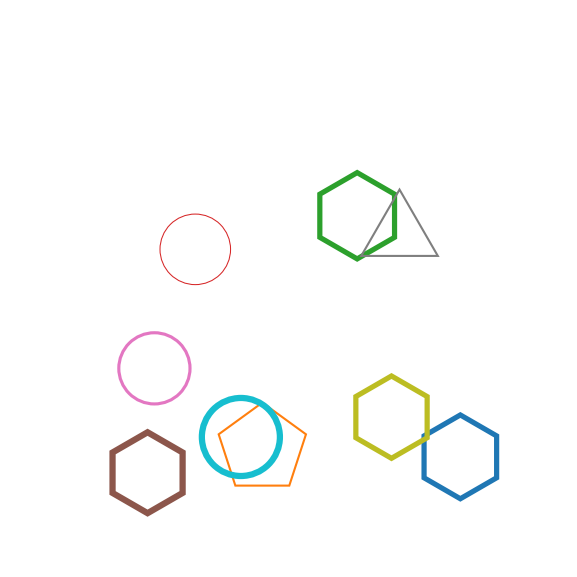[{"shape": "hexagon", "thickness": 2.5, "radius": 0.36, "center": [0.797, 0.208]}, {"shape": "pentagon", "thickness": 1, "radius": 0.4, "center": [0.454, 0.223]}, {"shape": "hexagon", "thickness": 2.5, "radius": 0.37, "center": [0.619, 0.626]}, {"shape": "circle", "thickness": 0.5, "radius": 0.31, "center": [0.338, 0.567]}, {"shape": "hexagon", "thickness": 3, "radius": 0.35, "center": [0.256, 0.181]}, {"shape": "circle", "thickness": 1.5, "radius": 0.31, "center": [0.267, 0.361]}, {"shape": "triangle", "thickness": 1, "radius": 0.38, "center": [0.692, 0.594]}, {"shape": "hexagon", "thickness": 2.5, "radius": 0.36, "center": [0.678, 0.277]}, {"shape": "circle", "thickness": 3, "radius": 0.34, "center": [0.417, 0.242]}]